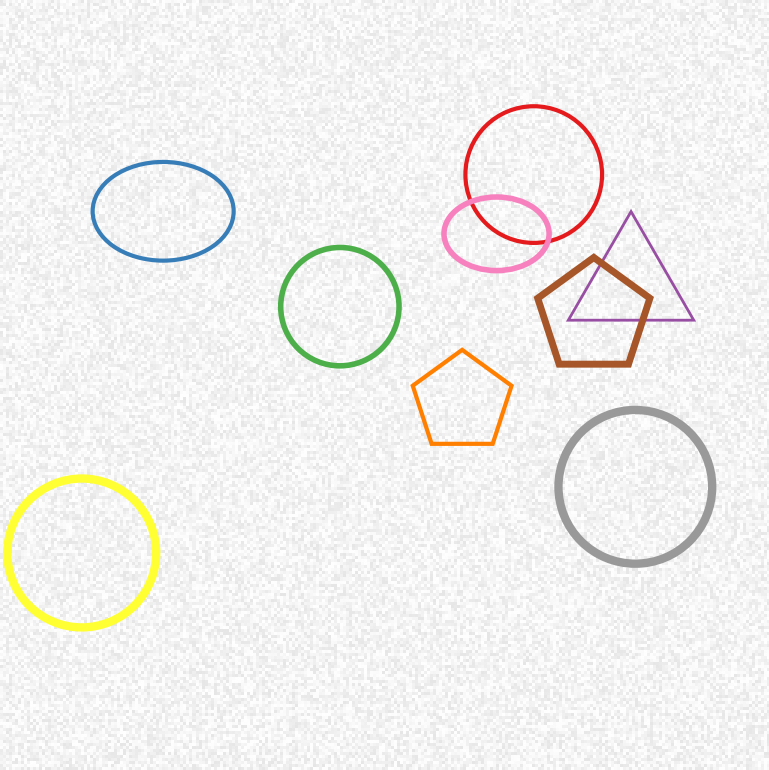[{"shape": "circle", "thickness": 1.5, "radius": 0.44, "center": [0.693, 0.773]}, {"shape": "oval", "thickness": 1.5, "radius": 0.46, "center": [0.212, 0.726]}, {"shape": "circle", "thickness": 2, "radius": 0.38, "center": [0.441, 0.602]}, {"shape": "triangle", "thickness": 1, "radius": 0.47, "center": [0.82, 0.631]}, {"shape": "pentagon", "thickness": 1.5, "radius": 0.34, "center": [0.6, 0.478]}, {"shape": "circle", "thickness": 3, "radius": 0.48, "center": [0.106, 0.282]}, {"shape": "pentagon", "thickness": 2.5, "radius": 0.38, "center": [0.771, 0.589]}, {"shape": "oval", "thickness": 2, "radius": 0.34, "center": [0.645, 0.696]}, {"shape": "circle", "thickness": 3, "radius": 0.5, "center": [0.825, 0.368]}]